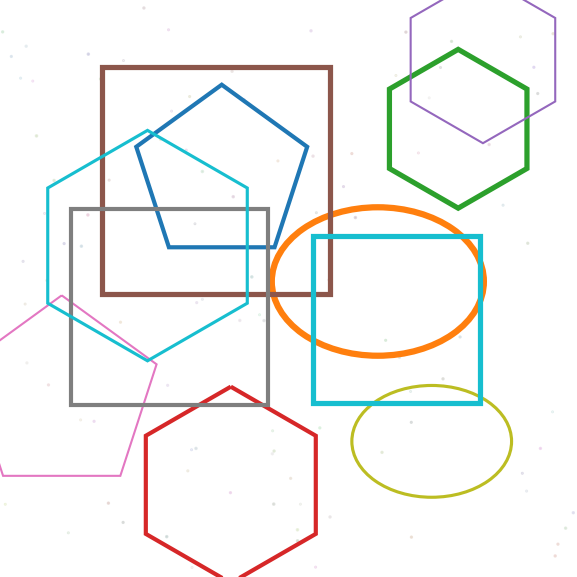[{"shape": "pentagon", "thickness": 2, "radius": 0.78, "center": [0.384, 0.697]}, {"shape": "oval", "thickness": 3, "radius": 0.92, "center": [0.654, 0.512]}, {"shape": "hexagon", "thickness": 2.5, "radius": 0.69, "center": [0.793, 0.776]}, {"shape": "hexagon", "thickness": 2, "radius": 0.85, "center": [0.4, 0.16]}, {"shape": "hexagon", "thickness": 1, "radius": 0.72, "center": [0.836, 0.896]}, {"shape": "square", "thickness": 2.5, "radius": 0.99, "center": [0.374, 0.687]}, {"shape": "pentagon", "thickness": 1, "radius": 0.86, "center": [0.107, 0.315]}, {"shape": "square", "thickness": 2, "radius": 0.85, "center": [0.294, 0.468]}, {"shape": "oval", "thickness": 1.5, "radius": 0.69, "center": [0.748, 0.235]}, {"shape": "hexagon", "thickness": 1.5, "radius": 1.0, "center": [0.255, 0.574]}, {"shape": "square", "thickness": 2.5, "radius": 0.72, "center": [0.686, 0.445]}]